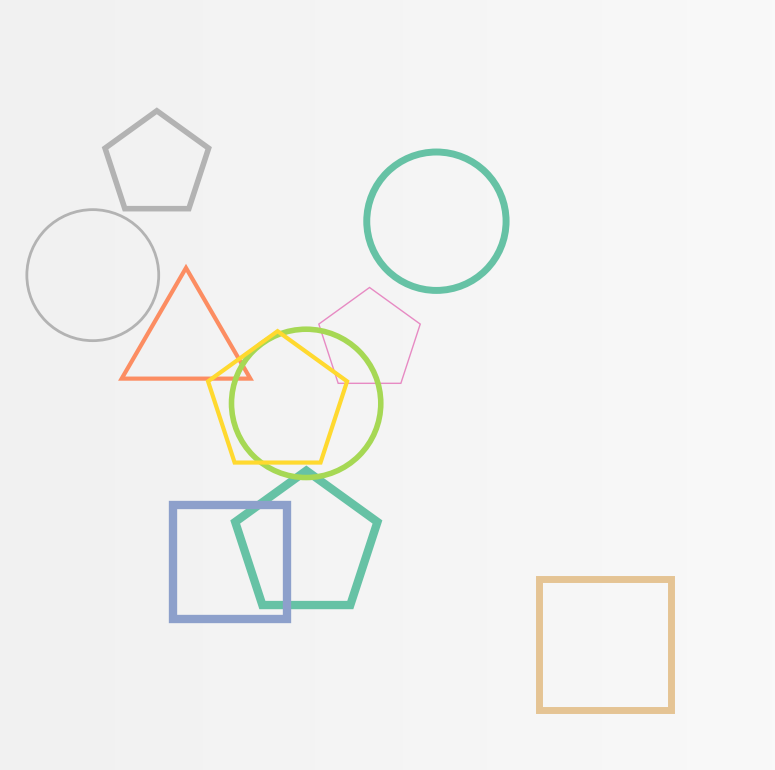[{"shape": "circle", "thickness": 2.5, "radius": 0.45, "center": [0.563, 0.713]}, {"shape": "pentagon", "thickness": 3, "radius": 0.48, "center": [0.395, 0.292]}, {"shape": "triangle", "thickness": 1.5, "radius": 0.48, "center": [0.24, 0.556]}, {"shape": "square", "thickness": 3, "radius": 0.37, "center": [0.297, 0.27]}, {"shape": "pentagon", "thickness": 0.5, "radius": 0.34, "center": [0.477, 0.558]}, {"shape": "circle", "thickness": 2, "radius": 0.48, "center": [0.395, 0.476]}, {"shape": "pentagon", "thickness": 1.5, "radius": 0.47, "center": [0.358, 0.476]}, {"shape": "square", "thickness": 2.5, "radius": 0.42, "center": [0.781, 0.163]}, {"shape": "pentagon", "thickness": 2, "radius": 0.35, "center": [0.202, 0.786]}, {"shape": "circle", "thickness": 1, "radius": 0.43, "center": [0.12, 0.643]}]